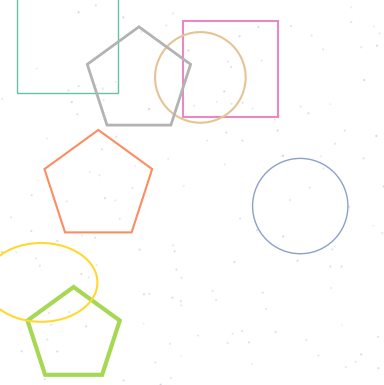[{"shape": "square", "thickness": 1, "radius": 0.65, "center": [0.175, 0.889]}, {"shape": "pentagon", "thickness": 1.5, "radius": 0.74, "center": [0.255, 0.515]}, {"shape": "circle", "thickness": 1, "radius": 0.62, "center": [0.78, 0.465]}, {"shape": "square", "thickness": 1.5, "radius": 0.62, "center": [0.599, 0.821]}, {"shape": "pentagon", "thickness": 3, "radius": 0.63, "center": [0.191, 0.128]}, {"shape": "oval", "thickness": 1.5, "radius": 0.73, "center": [0.107, 0.267]}, {"shape": "circle", "thickness": 1.5, "radius": 0.59, "center": [0.52, 0.799]}, {"shape": "pentagon", "thickness": 2, "radius": 0.71, "center": [0.361, 0.789]}]